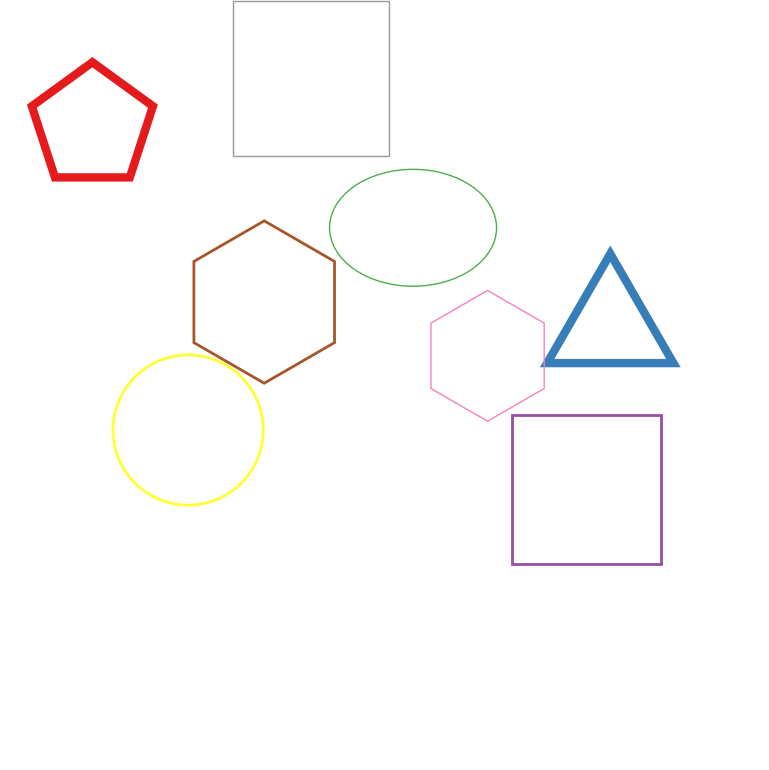[{"shape": "pentagon", "thickness": 3, "radius": 0.41, "center": [0.12, 0.837]}, {"shape": "triangle", "thickness": 3, "radius": 0.47, "center": [0.793, 0.576]}, {"shape": "oval", "thickness": 0.5, "radius": 0.54, "center": [0.536, 0.704]}, {"shape": "square", "thickness": 1, "radius": 0.49, "center": [0.762, 0.364]}, {"shape": "circle", "thickness": 1, "radius": 0.49, "center": [0.244, 0.441]}, {"shape": "hexagon", "thickness": 1, "radius": 0.53, "center": [0.343, 0.608]}, {"shape": "hexagon", "thickness": 0.5, "radius": 0.42, "center": [0.633, 0.538]}, {"shape": "square", "thickness": 0.5, "radius": 0.5, "center": [0.404, 0.898]}]